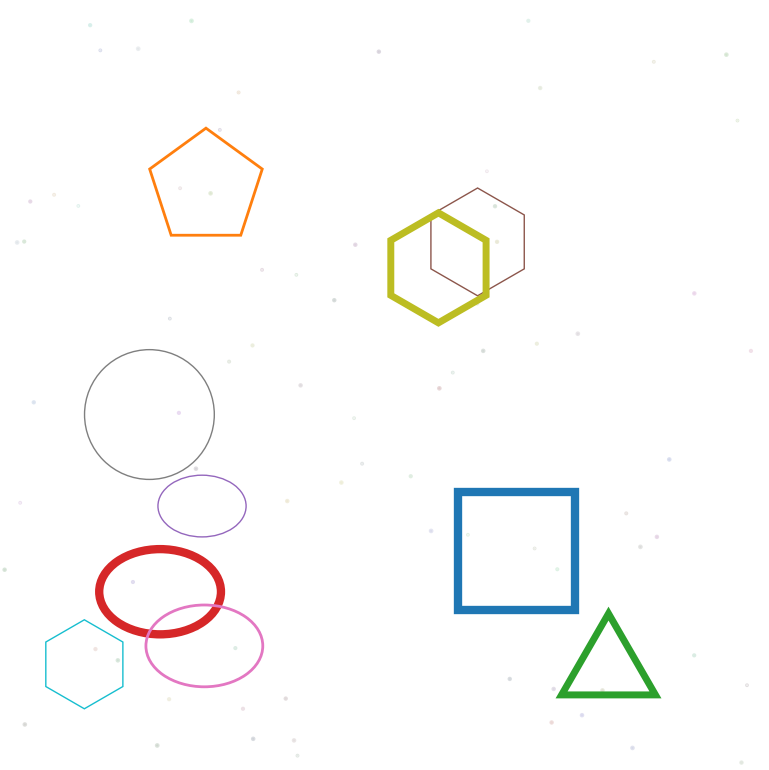[{"shape": "square", "thickness": 3, "radius": 0.38, "center": [0.671, 0.285]}, {"shape": "pentagon", "thickness": 1, "radius": 0.38, "center": [0.267, 0.757]}, {"shape": "triangle", "thickness": 2.5, "radius": 0.35, "center": [0.79, 0.133]}, {"shape": "oval", "thickness": 3, "radius": 0.4, "center": [0.208, 0.232]}, {"shape": "oval", "thickness": 0.5, "radius": 0.29, "center": [0.262, 0.343]}, {"shape": "hexagon", "thickness": 0.5, "radius": 0.35, "center": [0.62, 0.686]}, {"shape": "oval", "thickness": 1, "radius": 0.38, "center": [0.265, 0.161]}, {"shape": "circle", "thickness": 0.5, "radius": 0.42, "center": [0.194, 0.462]}, {"shape": "hexagon", "thickness": 2.5, "radius": 0.36, "center": [0.569, 0.652]}, {"shape": "hexagon", "thickness": 0.5, "radius": 0.29, "center": [0.11, 0.137]}]